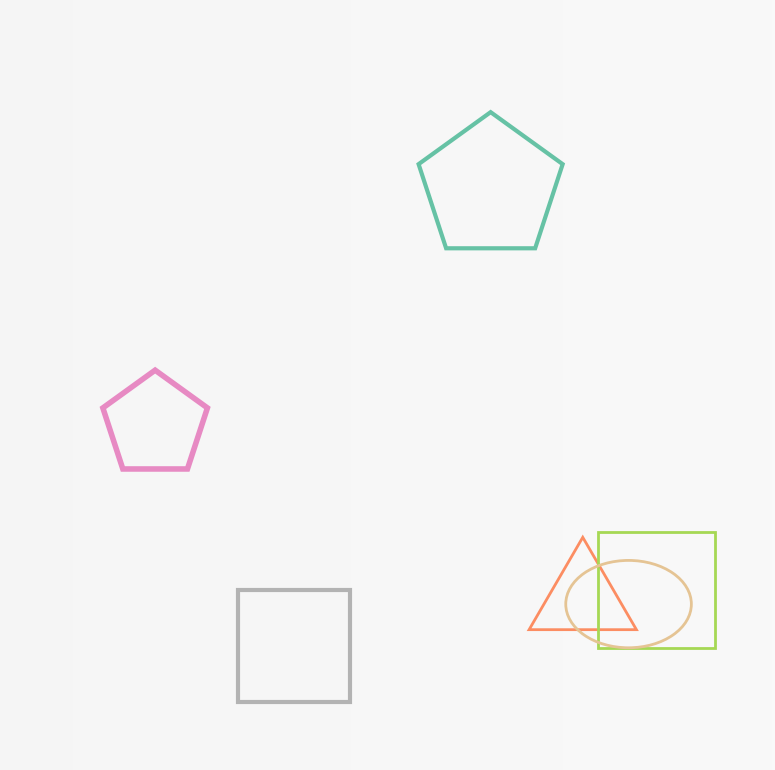[{"shape": "pentagon", "thickness": 1.5, "radius": 0.49, "center": [0.633, 0.757]}, {"shape": "triangle", "thickness": 1, "radius": 0.4, "center": [0.752, 0.222]}, {"shape": "pentagon", "thickness": 2, "radius": 0.35, "center": [0.2, 0.448]}, {"shape": "square", "thickness": 1, "radius": 0.38, "center": [0.847, 0.234]}, {"shape": "oval", "thickness": 1, "radius": 0.41, "center": [0.811, 0.215]}, {"shape": "square", "thickness": 1.5, "radius": 0.36, "center": [0.38, 0.161]}]